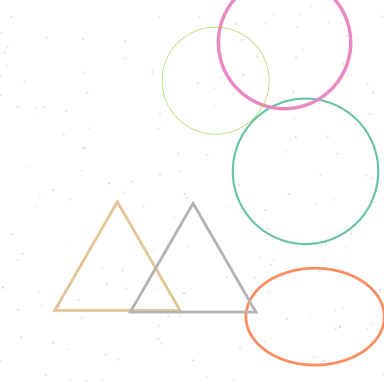[{"shape": "circle", "thickness": 1.5, "radius": 0.94, "center": [0.794, 0.555]}, {"shape": "oval", "thickness": 2, "radius": 0.9, "center": [0.818, 0.178]}, {"shape": "circle", "thickness": 2.5, "radius": 0.86, "center": [0.739, 0.89]}, {"shape": "circle", "thickness": 0.5, "radius": 0.7, "center": [0.56, 0.791]}, {"shape": "triangle", "thickness": 2, "radius": 0.94, "center": [0.305, 0.288]}, {"shape": "triangle", "thickness": 2, "radius": 0.94, "center": [0.502, 0.284]}]